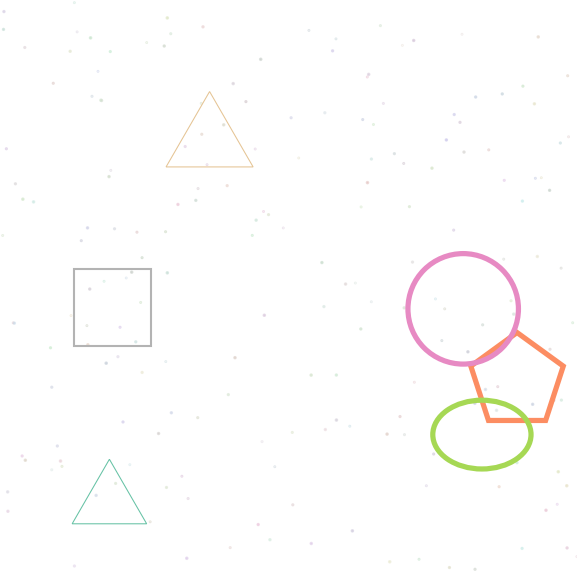[{"shape": "triangle", "thickness": 0.5, "radius": 0.37, "center": [0.189, 0.129]}, {"shape": "pentagon", "thickness": 2.5, "radius": 0.42, "center": [0.895, 0.339]}, {"shape": "circle", "thickness": 2.5, "radius": 0.48, "center": [0.802, 0.464]}, {"shape": "oval", "thickness": 2.5, "radius": 0.43, "center": [0.834, 0.247]}, {"shape": "triangle", "thickness": 0.5, "radius": 0.44, "center": [0.363, 0.754]}, {"shape": "square", "thickness": 1, "radius": 0.33, "center": [0.194, 0.466]}]